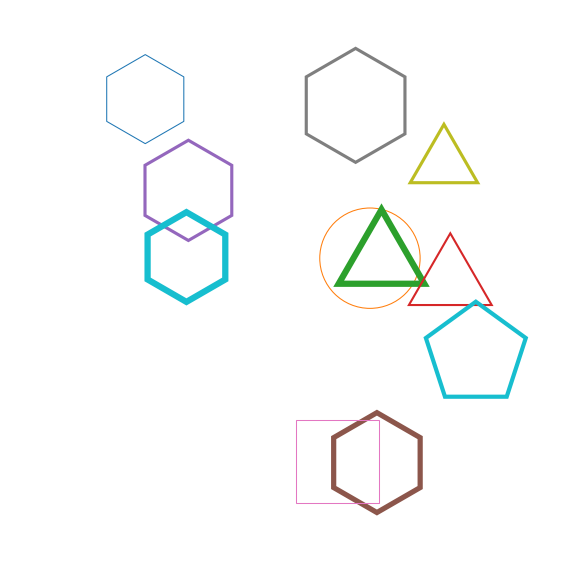[{"shape": "hexagon", "thickness": 0.5, "radius": 0.39, "center": [0.252, 0.827]}, {"shape": "circle", "thickness": 0.5, "radius": 0.43, "center": [0.641, 0.552]}, {"shape": "triangle", "thickness": 3, "radius": 0.43, "center": [0.661, 0.551]}, {"shape": "triangle", "thickness": 1, "radius": 0.41, "center": [0.78, 0.512]}, {"shape": "hexagon", "thickness": 1.5, "radius": 0.43, "center": [0.326, 0.669]}, {"shape": "hexagon", "thickness": 2.5, "radius": 0.43, "center": [0.653, 0.198]}, {"shape": "square", "thickness": 0.5, "radius": 0.36, "center": [0.585, 0.2]}, {"shape": "hexagon", "thickness": 1.5, "radius": 0.49, "center": [0.616, 0.817]}, {"shape": "triangle", "thickness": 1.5, "radius": 0.34, "center": [0.769, 0.716]}, {"shape": "hexagon", "thickness": 3, "radius": 0.39, "center": [0.323, 0.554]}, {"shape": "pentagon", "thickness": 2, "radius": 0.45, "center": [0.824, 0.386]}]